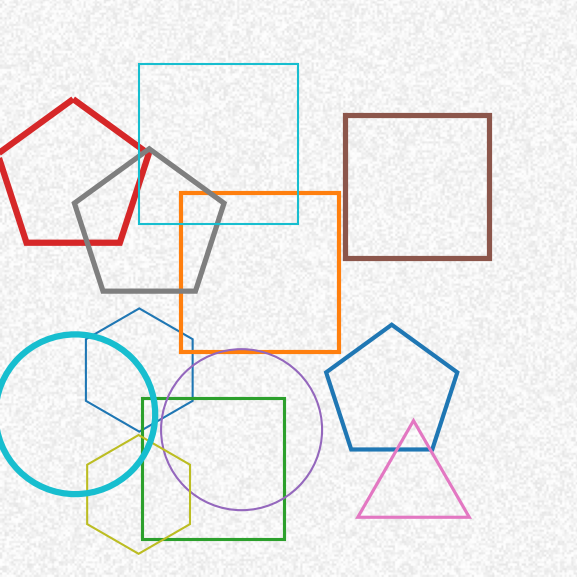[{"shape": "hexagon", "thickness": 1, "radius": 0.53, "center": [0.241, 0.358]}, {"shape": "pentagon", "thickness": 2, "radius": 0.6, "center": [0.678, 0.317]}, {"shape": "square", "thickness": 2, "radius": 0.69, "center": [0.45, 0.527]}, {"shape": "square", "thickness": 1.5, "radius": 0.61, "center": [0.368, 0.188]}, {"shape": "pentagon", "thickness": 3, "radius": 0.69, "center": [0.127, 0.69]}, {"shape": "circle", "thickness": 1, "radius": 0.7, "center": [0.418, 0.255]}, {"shape": "square", "thickness": 2.5, "radius": 0.62, "center": [0.722, 0.676]}, {"shape": "triangle", "thickness": 1.5, "radius": 0.56, "center": [0.716, 0.159]}, {"shape": "pentagon", "thickness": 2.5, "radius": 0.68, "center": [0.258, 0.605]}, {"shape": "hexagon", "thickness": 1, "radius": 0.51, "center": [0.24, 0.143]}, {"shape": "square", "thickness": 1, "radius": 0.69, "center": [0.378, 0.75]}, {"shape": "circle", "thickness": 3, "radius": 0.69, "center": [0.13, 0.282]}]